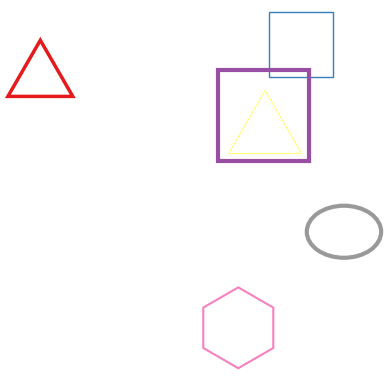[{"shape": "triangle", "thickness": 2.5, "radius": 0.49, "center": [0.105, 0.798]}, {"shape": "square", "thickness": 1, "radius": 0.42, "center": [0.782, 0.884]}, {"shape": "square", "thickness": 3, "radius": 0.59, "center": [0.685, 0.7]}, {"shape": "triangle", "thickness": 0.5, "radius": 0.55, "center": [0.689, 0.656]}, {"shape": "hexagon", "thickness": 1.5, "radius": 0.52, "center": [0.619, 0.149]}, {"shape": "oval", "thickness": 3, "radius": 0.48, "center": [0.893, 0.398]}]